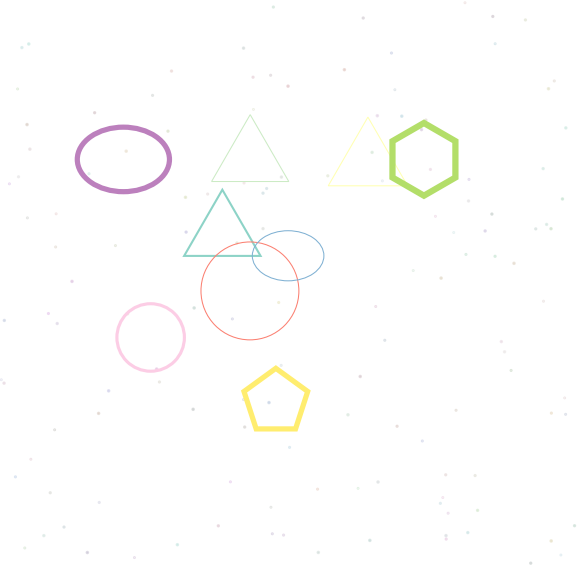[{"shape": "triangle", "thickness": 1, "radius": 0.38, "center": [0.385, 0.594]}, {"shape": "triangle", "thickness": 0.5, "radius": 0.4, "center": [0.637, 0.717]}, {"shape": "circle", "thickness": 0.5, "radius": 0.42, "center": [0.433, 0.495]}, {"shape": "oval", "thickness": 0.5, "radius": 0.31, "center": [0.499, 0.556]}, {"shape": "hexagon", "thickness": 3, "radius": 0.31, "center": [0.734, 0.723]}, {"shape": "circle", "thickness": 1.5, "radius": 0.29, "center": [0.261, 0.415]}, {"shape": "oval", "thickness": 2.5, "radius": 0.4, "center": [0.214, 0.723]}, {"shape": "triangle", "thickness": 0.5, "radius": 0.39, "center": [0.433, 0.723]}, {"shape": "pentagon", "thickness": 2.5, "radius": 0.29, "center": [0.478, 0.303]}]